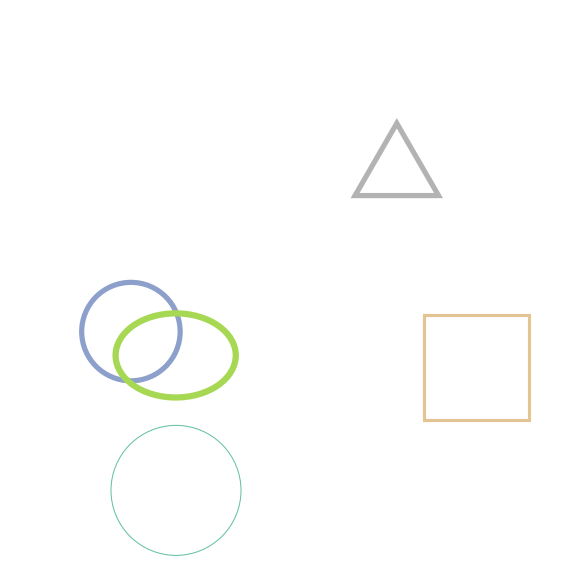[{"shape": "circle", "thickness": 0.5, "radius": 0.56, "center": [0.305, 0.15]}, {"shape": "circle", "thickness": 2.5, "radius": 0.43, "center": [0.227, 0.425]}, {"shape": "oval", "thickness": 3, "radius": 0.52, "center": [0.304, 0.384]}, {"shape": "square", "thickness": 1.5, "radius": 0.46, "center": [0.826, 0.363]}, {"shape": "triangle", "thickness": 2.5, "radius": 0.42, "center": [0.687, 0.702]}]